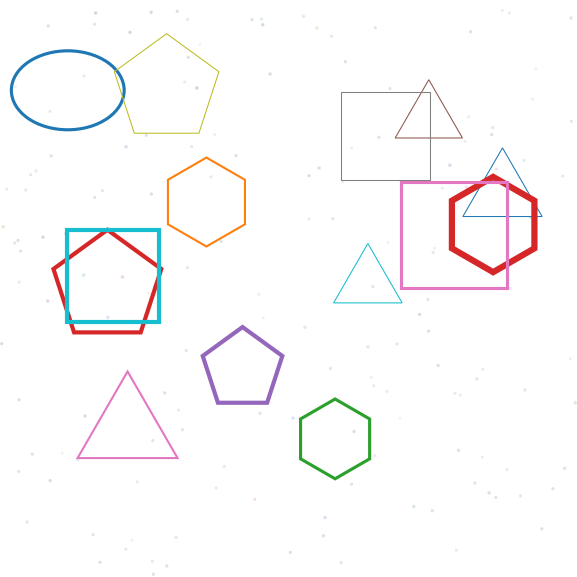[{"shape": "oval", "thickness": 1.5, "radius": 0.49, "center": [0.117, 0.843]}, {"shape": "triangle", "thickness": 0.5, "radius": 0.4, "center": [0.87, 0.664]}, {"shape": "hexagon", "thickness": 1, "radius": 0.38, "center": [0.357, 0.649]}, {"shape": "hexagon", "thickness": 1.5, "radius": 0.35, "center": [0.58, 0.239]}, {"shape": "hexagon", "thickness": 3, "radius": 0.41, "center": [0.854, 0.61]}, {"shape": "pentagon", "thickness": 2, "radius": 0.49, "center": [0.186, 0.503]}, {"shape": "pentagon", "thickness": 2, "radius": 0.36, "center": [0.42, 0.36]}, {"shape": "triangle", "thickness": 0.5, "radius": 0.34, "center": [0.743, 0.794]}, {"shape": "triangle", "thickness": 1, "radius": 0.5, "center": [0.221, 0.256]}, {"shape": "square", "thickness": 1.5, "radius": 0.46, "center": [0.786, 0.592]}, {"shape": "square", "thickness": 0.5, "radius": 0.38, "center": [0.668, 0.763]}, {"shape": "pentagon", "thickness": 0.5, "radius": 0.48, "center": [0.289, 0.846]}, {"shape": "triangle", "thickness": 0.5, "radius": 0.34, "center": [0.637, 0.509]}, {"shape": "square", "thickness": 2, "radius": 0.4, "center": [0.196, 0.521]}]